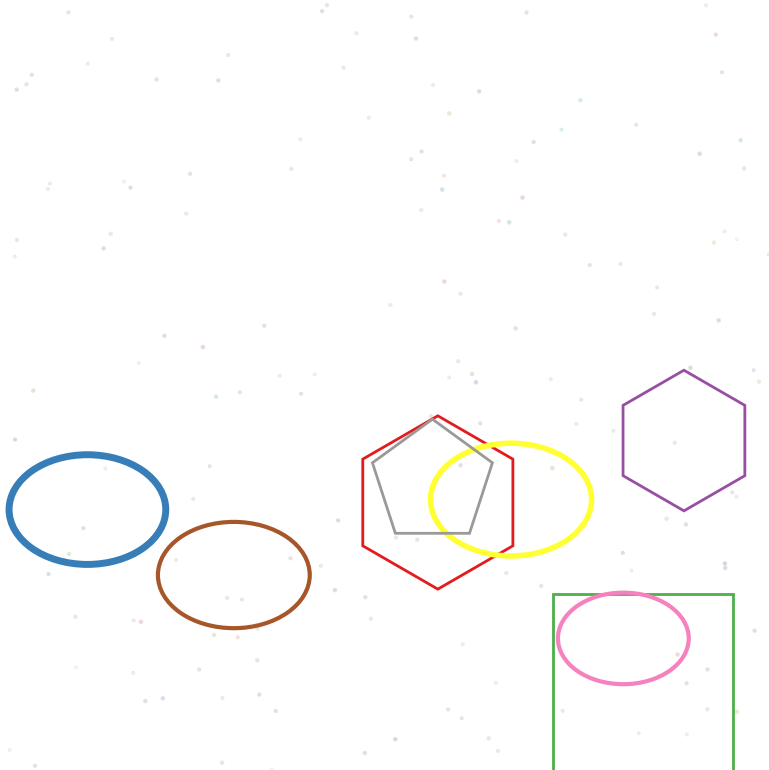[{"shape": "hexagon", "thickness": 1, "radius": 0.56, "center": [0.569, 0.347]}, {"shape": "oval", "thickness": 2.5, "radius": 0.51, "center": [0.114, 0.338]}, {"shape": "square", "thickness": 1, "radius": 0.59, "center": [0.835, 0.111]}, {"shape": "hexagon", "thickness": 1, "radius": 0.46, "center": [0.888, 0.428]}, {"shape": "oval", "thickness": 2, "radius": 0.52, "center": [0.664, 0.351]}, {"shape": "oval", "thickness": 1.5, "radius": 0.49, "center": [0.304, 0.253]}, {"shape": "oval", "thickness": 1.5, "radius": 0.42, "center": [0.81, 0.171]}, {"shape": "pentagon", "thickness": 1, "radius": 0.41, "center": [0.562, 0.374]}]